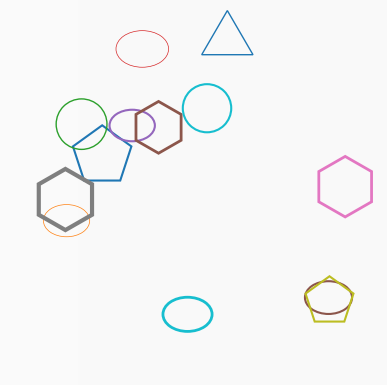[{"shape": "triangle", "thickness": 1, "radius": 0.38, "center": [0.587, 0.896]}, {"shape": "pentagon", "thickness": 1.5, "radius": 0.4, "center": [0.264, 0.595]}, {"shape": "oval", "thickness": 0.5, "radius": 0.3, "center": [0.172, 0.427]}, {"shape": "circle", "thickness": 1, "radius": 0.33, "center": [0.21, 0.678]}, {"shape": "oval", "thickness": 0.5, "radius": 0.34, "center": [0.367, 0.873]}, {"shape": "oval", "thickness": 1.5, "radius": 0.29, "center": [0.341, 0.674]}, {"shape": "hexagon", "thickness": 2, "radius": 0.34, "center": [0.409, 0.669]}, {"shape": "oval", "thickness": 1.5, "radius": 0.3, "center": [0.848, 0.227]}, {"shape": "hexagon", "thickness": 2, "radius": 0.39, "center": [0.891, 0.515]}, {"shape": "hexagon", "thickness": 3, "radius": 0.4, "center": [0.169, 0.482]}, {"shape": "pentagon", "thickness": 1.5, "radius": 0.33, "center": [0.85, 0.217]}, {"shape": "circle", "thickness": 1.5, "radius": 0.31, "center": [0.534, 0.719]}, {"shape": "oval", "thickness": 2, "radius": 0.32, "center": [0.484, 0.184]}]